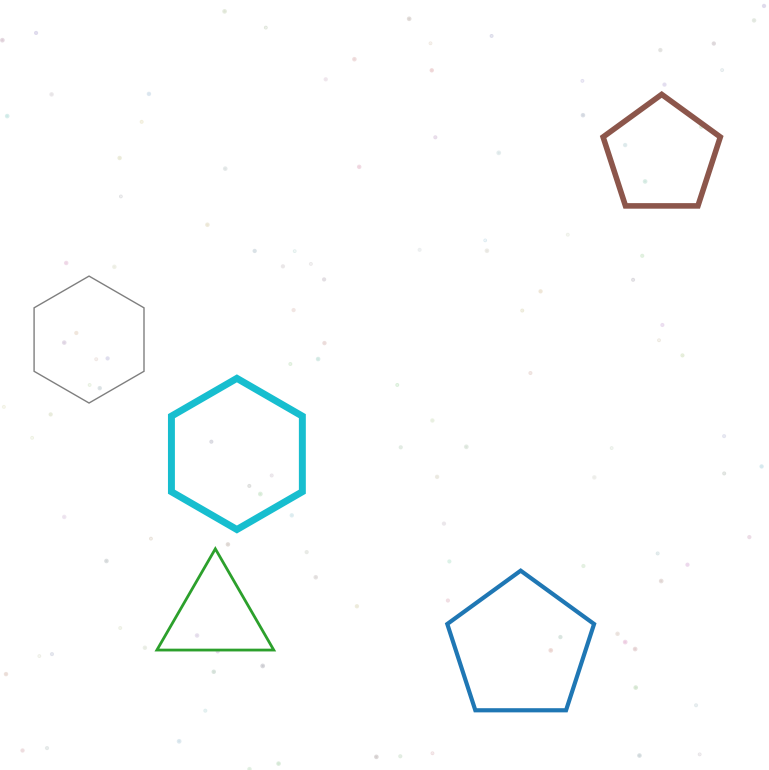[{"shape": "pentagon", "thickness": 1.5, "radius": 0.5, "center": [0.676, 0.159]}, {"shape": "triangle", "thickness": 1, "radius": 0.44, "center": [0.28, 0.2]}, {"shape": "pentagon", "thickness": 2, "radius": 0.4, "center": [0.859, 0.797]}, {"shape": "hexagon", "thickness": 0.5, "radius": 0.41, "center": [0.116, 0.559]}, {"shape": "hexagon", "thickness": 2.5, "radius": 0.49, "center": [0.308, 0.41]}]